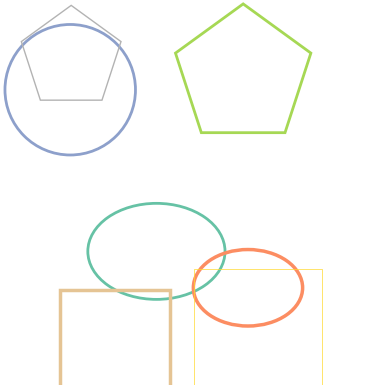[{"shape": "oval", "thickness": 2, "radius": 0.89, "center": [0.406, 0.347]}, {"shape": "oval", "thickness": 2.5, "radius": 0.71, "center": [0.644, 0.253]}, {"shape": "circle", "thickness": 2, "radius": 0.85, "center": [0.182, 0.767]}, {"shape": "pentagon", "thickness": 2, "radius": 0.92, "center": [0.632, 0.805]}, {"shape": "square", "thickness": 0.5, "radius": 0.83, "center": [0.67, 0.135]}, {"shape": "square", "thickness": 2.5, "radius": 0.71, "center": [0.298, 0.103]}, {"shape": "pentagon", "thickness": 1, "radius": 0.68, "center": [0.185, 0.85]}]